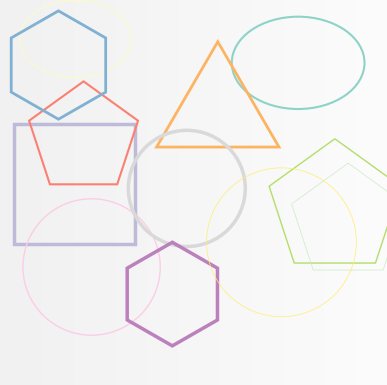[{"shape": "oval", "thickness": 1.5, "radius": 0.86, "center": [0.769, 0.837]}, {"shape": "oval", "thickness": 0.5, "radius": 0.72, "center": [0.195, 0.899]}, {"shape": "square", "thickness": 2.5, "radius": 0.78, "center": [0.192, 0.522]}, {"shape": "pentagon", "thickness": 1.5, "radius": 0.74, "center": [0.216, 0.641]}, {"shape": "hexagon", "thickness": 2, "radius": 0.7, "center": [0.151, 0.831]}, {"shape": "triangle", "thickness": 2, "radius": 0.91, "center": [0.562, 0.709]}, {"shape": "pentagon", "thickness": 1, "radius": 0.89, "center": [0.864, 0.461]}, {"shape": "circle", "thickness": 1, "radius": 0.89, "center": [0.236, 0.307]}, {"shape": "circle", "thickness": 2.5, "radius": 0.75, "center": [0.482, 0.511]}, {"shape": "hexagon", "thickness": 2.5, "radius": 0.67, "center": [0.445, 0.236]}, {"shape": "pentagon", "thickness": 0.5, "radius": 0.77, "center": [0.899, 0.423]}, {"shape": "circle", "thickness": 0.5, "radius": 0.97, "center": [0.726, 0.371]}]